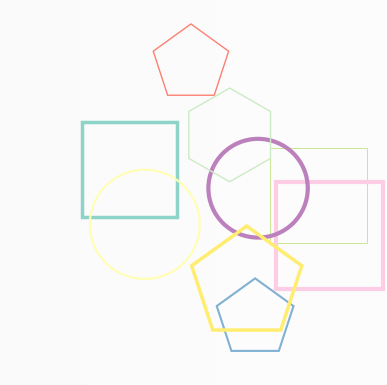[{"shape": "square", "thickness": 2.5, "radius": 0.62, "center": [0.334, 0.56]}, {"shape": "circle", "thickness": 1.5, "radius": 0.71, "center": [0.374, 0.417]}, {"shape": "pentagon", "thickness": 1, "radius": 0.51, "center": [0.493, 0.835]}, {"shape": "pentagon", "thickness": 1.5, "radius": 0.52, "center": [0.658, 0.173]}, {"shape": "square", "thickness": 0.5, "radius": 0.62, "center": [0.822, 0.492]}, {"shape": "square", "thickness": 3, "radius": 0.69, "center": [0.849, 0.389]}, {"shape": "circle", "thickness": 3, "radius": 0.64, "center": [0.666, 0.511]}, {"shape": "hexagon", "thickness": 1, "radius": 0.61, "center": [0.593, 0.65]}, {"shape": "pentagon", "thickness": 2.5, "radius": 0.75, "center": [0.637, 0.264]}]